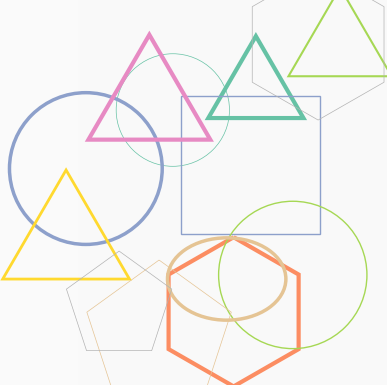[{"shape": "circle", "thickness": 0.5, "radius": 0.73, "center": [0.446, 0.714]}, {"shape": "triangle", "thickness": 3, "radius": 0.71, "center": [0.66, 0.764]}, {"shape": "hexagon", "thickness": 3, "radius": 0.97, "center": [0.603, 0.19]}, {"shape": "square", "thickness": 1, "radius": 0.9, "center": [0.646, 0.571]}, {"shape": "circle", "thickness": 2.5, "radius": 0.99, "center": [0.222, 0.562]}, {"shape": "triangle", "thickness": 3, "radius": 0.91, "center": [0.385, 0.728]}, {"shape": "circle", "thickness": 1, "radius": 0.96, "center": [0.756, 0.286]}, {"shape": "triangle", "thickness": 1.5, "radius": 0.77, "center": [0.878, 0.879]}, {"shape": "triangle", "thickness": 2, "radius": 0.94, "center": [0.171, 0.37]}, {"shape": "pentagon", "thickness": 0.5, "radius": 0.98, "center": [0.411, 0.129]}, {"shape": "oval", "thickness": 2.5, "radius": 0.76, "center": [0.585, 0.275]}, {"shape": "pentagon", "thickness": 0.5, "radius": 0.71, "center": [0.307, 0.205]}, {"shape": "hexagon", "thickness": 0.5, "radius": 0.98, "center": [0.821, 0.885]}]